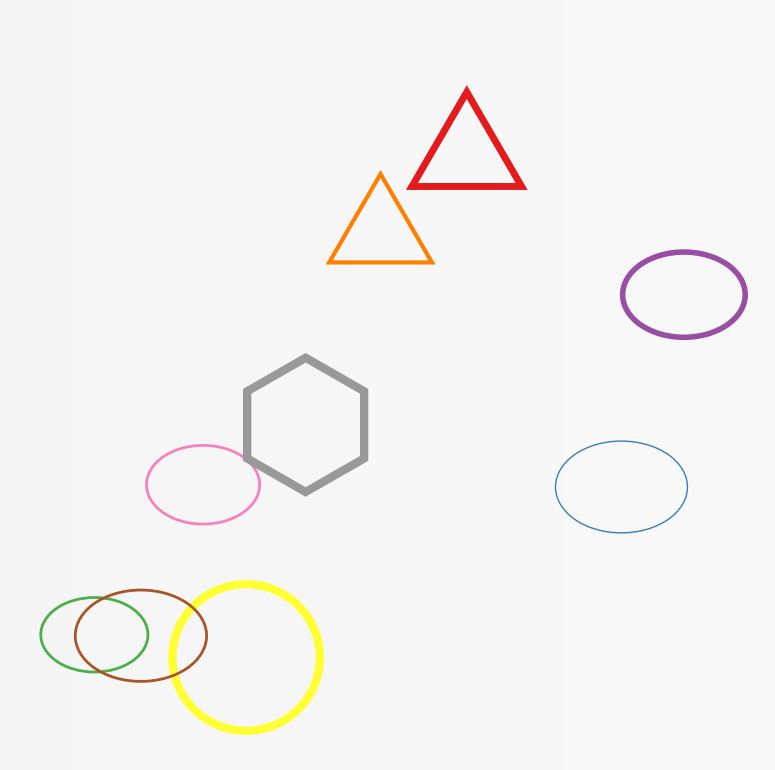[{"shape": "triangle", "thickness": 2.5, "radius": 0.41, "center": [0.602, 0.799]}, {"shape": "oval", "thickness": 0.5, "radius": 0.43, "center": [0.802, 0.368]}, {"shape": "oval", "thickness": 1, "radius": 0.35, "center": [0.122, 0.176]}, {"shape": "oval", "thickness": 2, "radius": 0.4, "center": [0.882, 0.617]}, {"shape": "triangle", "thickness": 1.5, "radius": 0.38, "center": [0.491, 0.697]}, {"shape": "circle", "thickness": 3, "radius": 0.48, "center": [0.318, 0.146]}, {"shape": "oval", "thickness": 1, "radius": 0.42, "center": [0.182, 0.174]}, {"shape": "oval", "thickness": 1, "radius": 0.36, "center": [0.262, 0.37]}, {"shape": "hexagon", "thickness": 3, "radius": 0.44, "center": [0.394, 0.448]}]